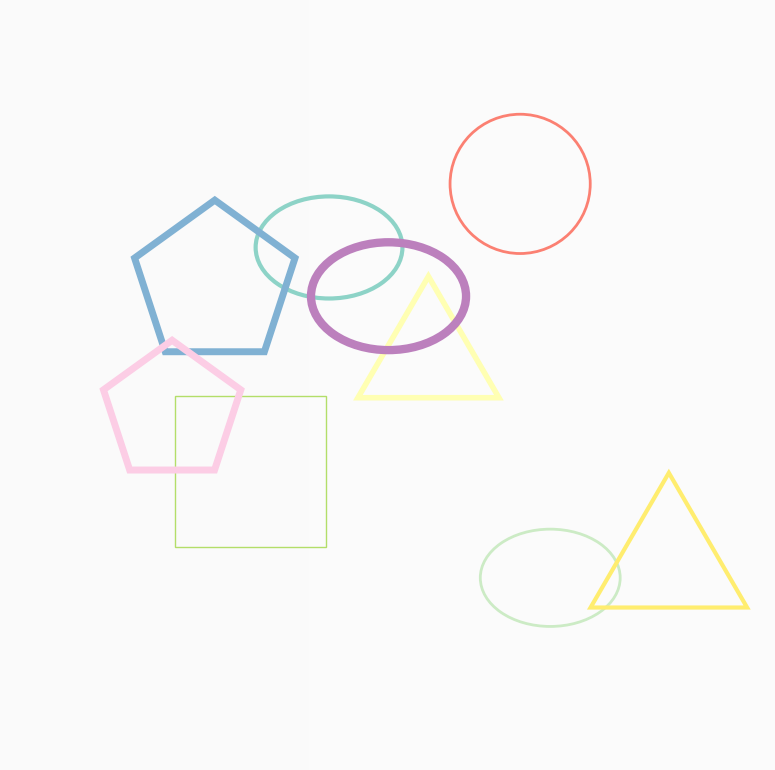[{"shape": "oval", "thickness": 1.5, "radius": 0.47, "center": [0.425, 0.679]}, {"shape": "triangle", "thickness": 2, "radius": 0.53, "center": [0.553, 0.536]}, {"shape": "circle", "thickness": 1, "radius": 0.45, "center": [0.671, 0.761]}, {"shape": "pentagon", "thickness": 2.5, "radius": 0.54, "center": [0.277, 0.631]}, {"shape": "square", "thickness": 0.5, "radius": 0.49, "center": [0.323, 0.388]}, {"shape": "pentagon", "thickness": 2.5, "radius": 0.47, "center": [0.222, 0.465]}, {"shape": "oval", "thickness": 3, "radius": 0.5, "center": [0.501, 0.615]}, {"shape": "oval", "thickness": 1, "radius": 0.45, "center": [0.71, 0.25]}, {"shape": "triangle", "thickness": 1.5, "radius": 0.58, "center": [0.863, 0.269]}]